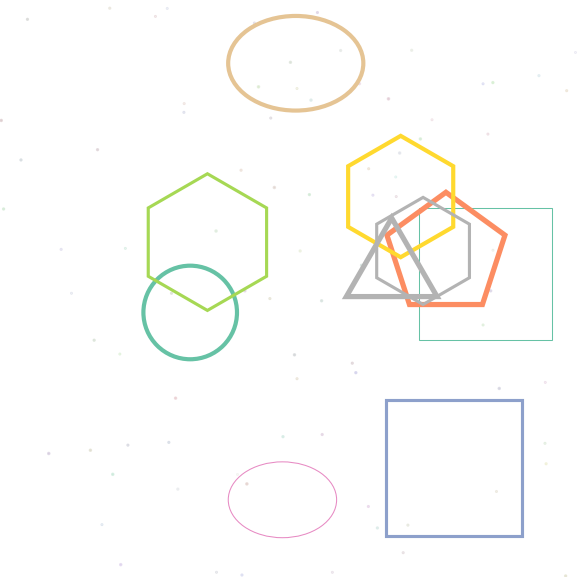[{"shape": "circle", "thickness": 2, "radius": 0.41, "center": [0.329, 0.458]}, {"shape": "square", "thickness": 0.5, "radius": 0.58, "center": [0.84, 0.525]}, {"shape": "pentagon", "thickness": 2.5, "radius": 0.54, "center": [0.772, 0.559]}, {"shape": "square", "thickness": 1.5, "radius": 0.59, "center": [0.786, 0.188]}, {"shape": "oval", "thickness": 0.5, "radius": 0.47, "center": [0.489, 0.134]}, {"shape": "hexagon", "thickness": 1.5, "radius": 0.59, "center": [0.359, 0.58]}, {"shape": "hexagon", "thickness": 2, "radius": 0.53, "center": [0.694, 0.659]}, {"shape": "oval", "thickness": 2, "radius": 0.59, "center": [0.512, 0.89]}, {"shape": "hexagon", "thickness": 1.5, "radius": 0.46, "center": [0.733, 0.565]}, {"shape": "triangle", "thickness": 2.5, "radius": 0.45, "center": [0.678, 0.531]}]